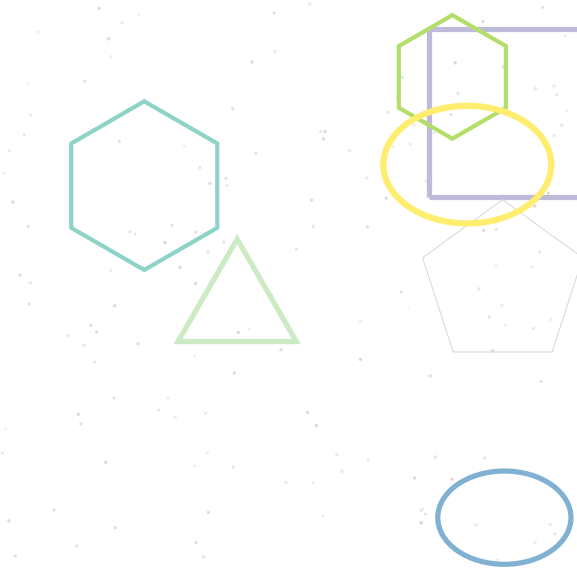[{"shape": "hexagon", "thickness": 2, "radius": 0.73, "center": [0.25, 0.678]}, {"shape": "square", "thickness": 2.5, "radius": 0.73, "center": [0.888, 0.803]}, {"shape": "oval", "thickness": 2.5, "radius": 0.58, "center": [0.873, 0.103]}, {"shape": "hexagon", "thickness": 2, "radius": 0.53, "center": [0.783, 0.866]}, {"shape": "pentagon", "thickness": 0.5, "radius": 0.73, "center": [0.87, 0.508]}, {"shape": "triangle", "thickness": 2.5, "radius": 0.59, "center": [0.411, 0.467]}, {"shape": "oval", "thickness": 3, "radius": 0.73, "center": [0.809, 0.714]}]